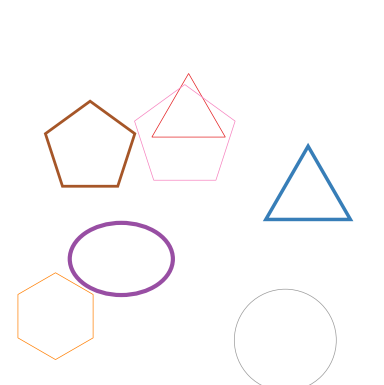[{"shape": "triangle", "thickness": 0.5, "radius": 0.55, "center": [0.49, 0.699]}, {"shape": "triangle", "thickness": 2.5, "radius": 0.63, "center": [0.8, 0.493]}, {"shape": "oval", "thickness": 3, "radius": 0.67, "center": [0.315, 0.327]}, {"shape": "hexagon", "thickness": 0.5, "radius": 0.56, "center": [0.144, 0.179]}, {"shape": "pentagon", "thickness": 2, "radius": 0.61, "center": [0.234, 0.615]}, {"shape": "pentagon", "thickness": 0.5, "radius": 0.69, "center": [0.48, 0.643]}, {"shape": "circle", "thickness": 0.5, "radius": 0.66, "center": [0.741, 0.116]}]